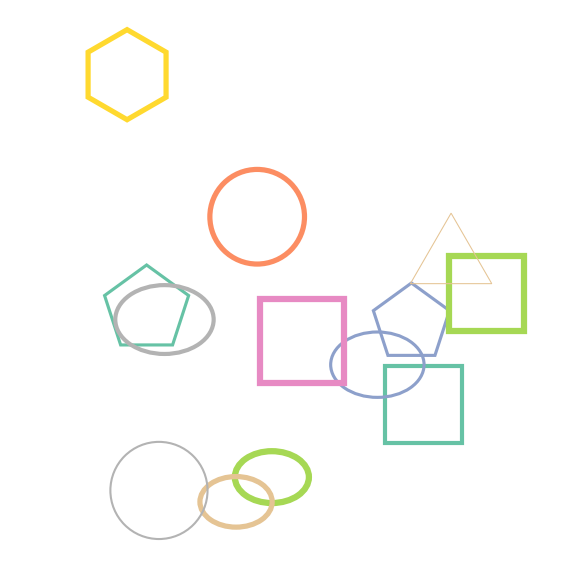[{"shape": "pentagon", "thickness": 1.5, "radius": 0.38, "center": [0.254, 0.464]}, {"shape": "square", "thickness": 2, "radius": 0.33, "center": [0.733, 0.298]}, {"shape": "circle", "thickness": 2.5, "radius": 0.41, "center": [0.445, 0.624]}, {"shape": "pentagon", "thickness": 1.5, "radius": 0.35, "center": [0.712, 0.44]}, {"shape": "oval", "thickness": 1.5, "radius": 0.4, "center": [0.653, 0.368]}, {"shape": "square", "thickness": 3, "radius": 0.36, "center": [0.523, 0.409]}, {"shape": "oval", "thickness": 3, "radius": 0.32, "center": [0.471, 0.173]}, {"shape": "square", "thickness": 3, "radius": 0.32, "center": [0.843, 0.491]}, {"shape": "hexagon", "thickness": 2.5, "radius": 0.39, "center": [0.22, 0.87]}, {"shape": "triangle", "thickness": 0.5, "radius": 0.41, "center": [0.781, 0.549]}, {"shape": "oval", "thickness": 2.5, "radius": 0.31, "center": [0.409, 0.13]}, {"shape": "oval", "thickness": 2, "radius": 0.43, "center": [0.285, 0.446]}, {"shape": "circle", "thickness": 1, "radius": 0.42, "center": [0.275, 0.15]}]